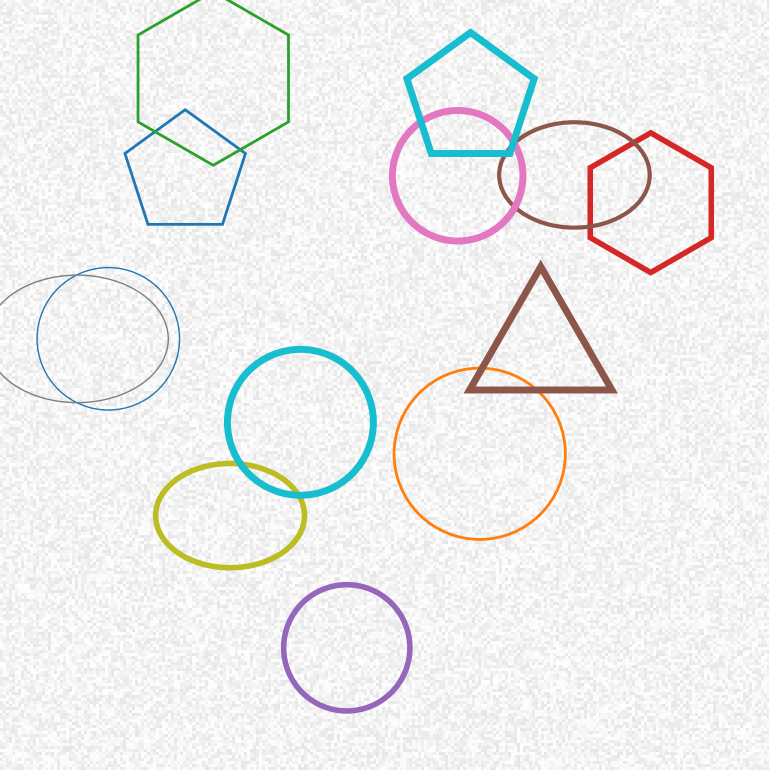[{"shape": "pentagon", "thickness": 1, "radius": 0.41, "center": [0.241, 0.775]}, {"shape": "circle", "thickness": 0.5, "radius": 0.46, "center": [0.141, 0.56]}, {"shape": "circle", "thickness": 1, "radius": 0.56, "center": [0.623, 0.411]}, {"shape": "hexagon", "thickness": 1, "radius": 0.56, "center": [0.277, 0.898]}, {"shape": "hexagon", "thickness": 2, "radius": 0.45, "center": [0.845, 0.737]}, {"shape": "circle", "thickness": 2, "radius": 0.41, "center": [0.45, 0.159]}, {"shape": "triangle", "thickness": 2.5, "radius": 0.53, "center": [0.702, 0.547]}, {"shape": "oval", "thickness": 1.5, "radius": 0.49, "center": [0.746, 0.773]}, {"shape": "circle", "thickness": 2.5, "radius": 0.42, "center": [0.594, 0.772]}, {"shape": "oval", "thickness": 0.5, "radius": 0.59, "center": [0.1, 0.56]}, {"shape": "oval", "thickness": 2, "radius": 0.48, "center": [0.299, 0.33]}, {"shape": "pentagon", "thickness": 2.5, "radius": 0.43, "center": [0.611, 0.871]}, {"shape": "circle", "thickness": 2.5, "radius": 0.47, "center": [0.39, 0.452]}]